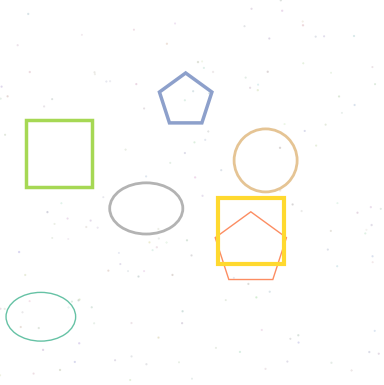[{"shape": "oval", "thickness": 1, "radius": 0.45, "center": [0.106, 0.177]}, {"shape": "pentagon", "thickness": 1, "radius": 0.49, "center": [0.651, 0.353]}, {"shape": "pentagon", "thickness": 2.5, "radius": 0.36, "center": [0.482, 0.739]}, {"shape": "square", "thickness": 2.5, "radius": 0.43, "center": [0.152, 0.601]}, {"shape": "square", "thickness": 3, "radius": 0.43, "center": [0.651, 0.399]}, {"shape": "circle", "thickness": 2, "radius": 0.41, "center": [0.69, 0.583]}, {"shape": "oval", "thickness": 2, "radius": 0.47, "center": [0.38, 0.459]}]